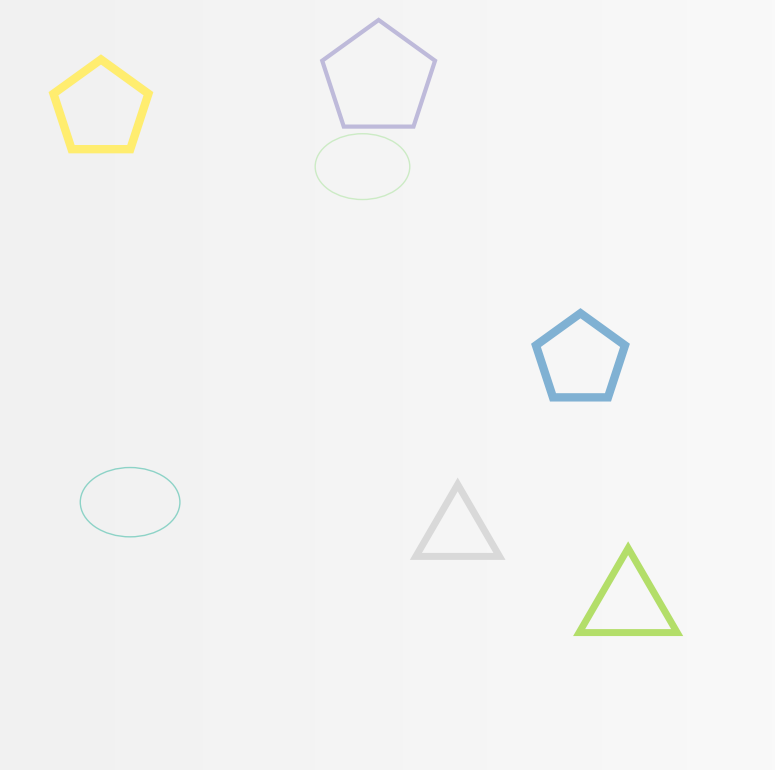[{"shape": "oval", "thickness": 0.5, "radius": 0.32, "center": [0.168, 0.348]}, {"shape": "pentagon", "thickness": 1.5, "radius": 0.38, "center": [0.489, 0.898]}, {"shape": "pentagon", "thickness": 3, "radius": 0.3, "center": [0.749, 0.533]}, {"shape": "triangle", "thickness": 2.5, "radius": 0.37, "center": [0.811, 0.215]}, {"shape": "triangle", "thickness": 2.5, "radius": 0.31, "center": [0.591, 0.309]}, {"shape": "oval", "thickness": 0.5, "radius": 0.31, "center": [0.468, 0.784]}, {"shape": "pentagon", "thickness": 3, "radius": 0.32, "center": [0.13, 0.858]}]